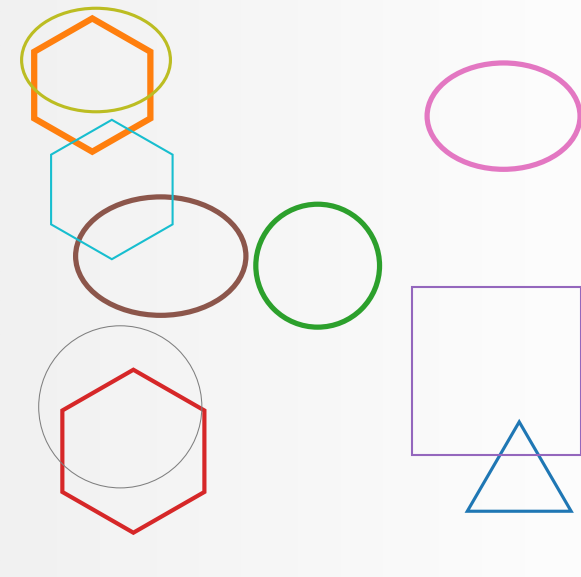[{"shape": "triangle", "thickness": 1.5, "radius": 0.52, "center": [0.893, 0.165]}, {"shape": "hexagon", "thickness": 3, "radius": 0.58, "center": [0.159, 0.852]}, {"shape": "circle", "thickness": 2.5, "radius": 0.53, "center": [0.547, 0.539]}, {"shape": "hexagon", "thickness": 2, "radius": 0.71, "center": [0.229, 0.218]}, {"shape": "square", "thickness": 1, "radius": 0.73, "center": [0.855, 0.357]}, {"shape": "oval", "thickness": 2.5, "radius": 0.73, "center": [0.277, 0.556]}, {"shape": "oval", "thickness": 2.5, "radius": 0.66, "center": [0.866, 0.798]}, {"shape": "circle", "thickness": 0.5, "radius": 0.7, "center": [0.207, 0.295]}, {"shape": "oval", "thickness": 1.5, "radius": 0.64, "center": [0.165, 0.895]}, {"shape": "hexagon", "thickness": 1, "radius": 0.6, "center": [0.192, 0.671]}]